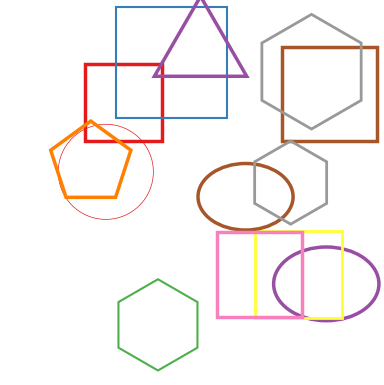[{"shape": "square", "thickness": 2.5, "radius": 0.5, "center": [0.321, 0.733]}, {"shape": "circle", "thickness": 0.5, "radius": 0.62, "center": [0.275, 0.554]}, {"shape": "square", "thickness": 1.5, "radius": 0.72, "center": [0.445, 0.838]}, {"shape": "hexagon", "thickness": 1.5, "radius": 0.59, "center": [0.41, 0.156]}, {"shape": "oval", "thickness": 2.5, "radius": 0.68, "center": [0.847, 0.263]}, {"shape": "triangle", "thickness": 2.5, "radius": 0.69, "center": [0.521, 0.871]}, {"shape": "pentagon", "thickness": 2.5, "radius": 0.55, "center": [0.236, 0.576]}, {"shape": "square", "thickness": 2, "radius": 0.57, "center": [0.776, 0.287]}, {"shape": "oval", "thickness": 2.5, "radius": 0.62, "center": [0.638, 0.489]}, {"shape": "square", "thickness": 2.5, "radius": 0.61, "center": [0.855, 0.756]}, {"shape": "square", "thickness": 2.5, "radius": 0.55, "center": [0.674, 0.287]}, {"shape": "hexagon", "thickness": 2, "radius": 0.54, "center": [0.755, 0.526]}, {"shape": "hexagon", "thickness": 2, "radius": 0.74, "center": [0.809, 0.814]}]